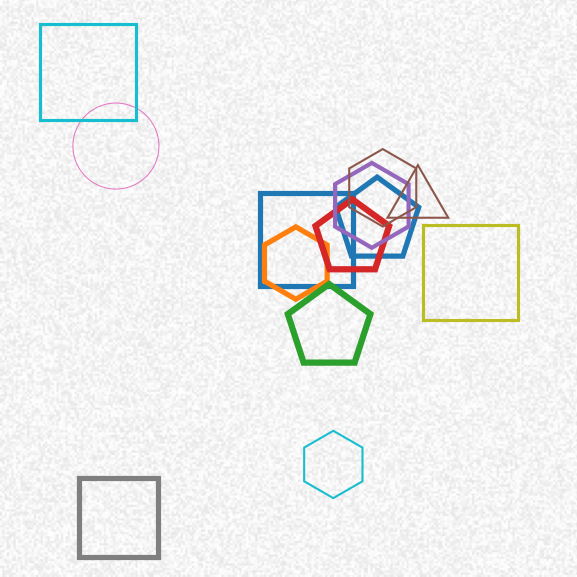[{"shape": "pentagon", "thickness": 2.5, "radius": 0.38, "center": [0.653, 0.617]}, {"shape": "square", "thickness": 2.5, "radius": 0.4, "center": [0.531, 0.584]}, {"shape": "hexagon", "thickness": 2.5, "radius": 0.31, "center": [0.512, 0.544]}, {"shape": "pentagon", "thickness": 3, "radius": 0.38, "center": [0.57, 0.432]}, {"shape": "pentagon", "thickness": 3, "radius": 0.34, "center": [0.61, 0.587]}, {"shape": "hexagon", "thickness": 2, "radius": 0.37, "center": [0.644, 0.644]}, {"shape": "triangle", "thickness": 1, "radius": 0.3, "center": [0.724, 0.652]}, {"shape": "hexagon", "thickness": 1, "radius": 0.34, "center": [0.663, 0.674]}, {"shape": "circle", "thickness": 0.5, "radius": 0.37, "center": [0.201, 0.746]}, {"shape": "square", "thickness": 2.5, "radius": 0.34, "center": [0.206, 0.103]}, {"shape": "square", "thickness": 1.5, "radius": 0.41, "center": [0.815, 0.527]}, {"shape": "square", "thickness": 1.5, "radius": 0.42, "center": [0.152, 0.875]}, {"shape": "hexagon", "thickness": 1, "radius": 0.29, "center": [0.577, 0.195]}]